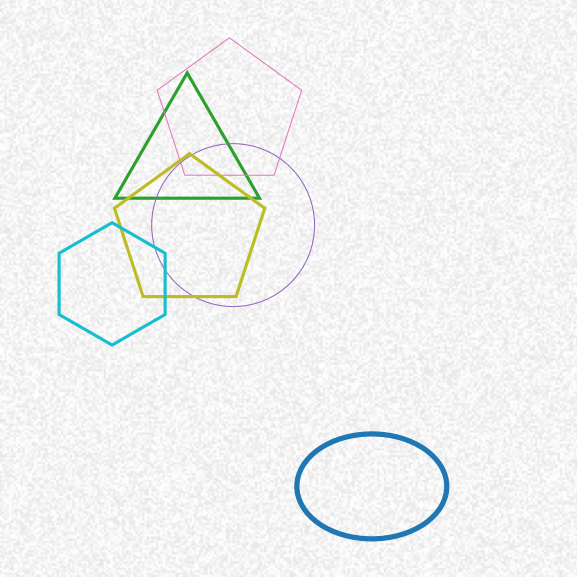[{"shape": "oval", "thickness": 2.5, "radius": 0.65, "center": [0.644, 0.157]}, {"shape": "triangle", "thickness": 1.5, "radius": 0.72, "center": [0.324, 0.728]}, {"shape": "circle", "thickness": 0.5, "radius": 0.71, "center": [0.404, 0.609]}, {"shape": "pentagon", "thickness": 0.5, "radius": 0.66, "center": [0.397, 0.802]}, {"shape": "pentagon", "thickness": 1.5, "radius": 0.68, "center": [0.328, 0.596]}, {"shape": "hexagon", "thickness": 1.5, "radius": 0.53, "center": [0.194, 0.508]}]